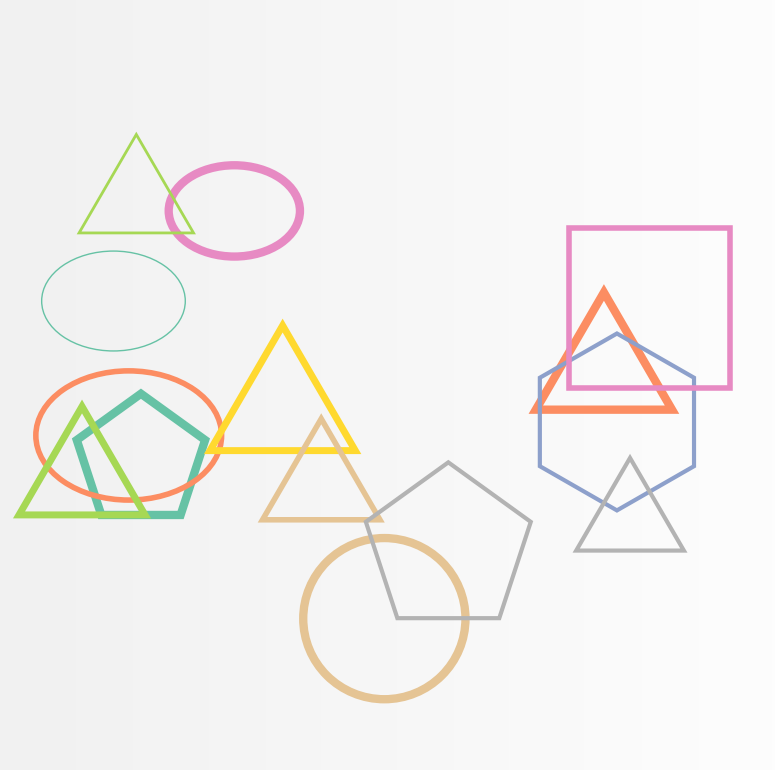[{"shape": "oval", "thickness": 0.5, "radius": 0.46, "center": [0.146, 0.609]}, {"shape": "pentagon", "thickness": 3, "radius": 0.44, "center": [0.182, 0.402]}, {"shape": "oval", "thickness": 2, "radius": 0.6, "center": [0.166, 0.434]}, {"shape": "triangle", "thickness": 3, "radius": 0.51, "center": [0.779, 0.519]}, {"shape": "hexagon", "thickness": 1.5, "radius": 0.57, "center": [0.796, 0.452]}, {"shape": "square", "thickness": 2, "radius": 0.52, "center": [0.838, 0.6]}, {"shape": "oval", "thickness": 3, "radius": 0.42, "center": [0.302, 0.726]}, {"shape": "triangle", "thickness": 1, "radius": 0.43, "center": [0.176, 0.74]}, {"shape": "triangle", "thickness": 2.5, "radius": 0.47, "center": [0.106, 0.378]}, {"shape": "triangle", "thickness": 2.5, "radius": 0.54, "center": [0.365, 0.469]}, {"shape": "circle", "thickness": 3, "radius": 0.52, "center": [0.496, 0.197]}, {"shape": "triangle", "thickness": 2, "radius": 0.44, "center": [0.414, 0.369]}, {"shape": "pentagon", "thickness": 1.5, "radius": 0.56, "center": [0.578, 0.288]}, {"shape": "triangle", "thickness": 1.5, "radius": 0.4, "center": [0.813, 0.325]}]